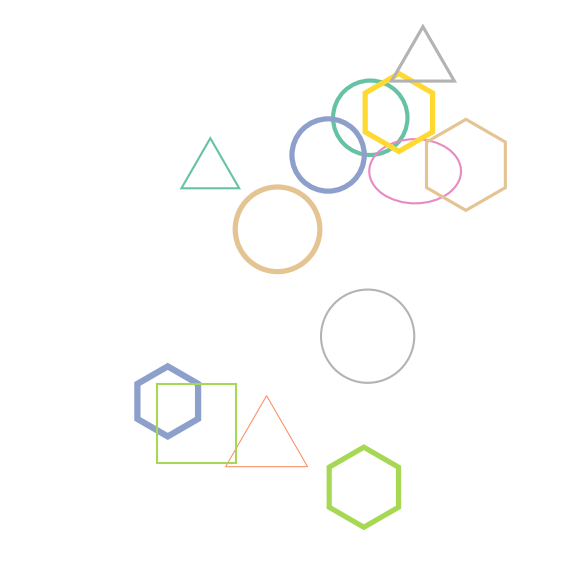[{"shape": "triangle", "thickness": 1, "radius": 0.29, "center": [0.364, 0.702]}, {"shape": "circle", "thickness": 2, "radius": 0.32, "center": [0.641, 0.795]}, {"shape": "triangle", "thickness": 0.5, "radius": 0.41, "center": [0.462, 0.232]}, {"shape": "circle", "thickness": 2.5, "radius": 0.31, "center": [0.568, 0.731]}, {"shape": "hexagon", "thickness": 3, "radius": 0.3, "center": [0.29, 0.304]}, {"shape": "oval", "thickness": 1, "radius": 0.4, "center": [0.719, 0.703]}, {"shape": "square", "thickness": 1, "radius": 0.34, "center": [0.34, 0.266]}, {"shape": "hexagon", "thickness": 2.5, "radius": 0.35, "center": [0.63, 0.155]}, {"shape": "hexagon", "thickness": 2.5, "radius": 0.34, "center": [0.691, 0.804]}, {"shape": "hexagon", "thickness": 1.5, "radius": 0.39, "center": [0.807, 0.714]}, {"shape": "circle", "thickness": 2.5, "radius": 0.37, "center": [0.481, 0.602]}, {"shape": "circle", "thickness": 1, "radius": 0.4, "center": [0.637, 0.417]}, {"shape": "triangle", "thickness": 1.5, "radius": 0.31, "center": [0.732, 0.89]}]